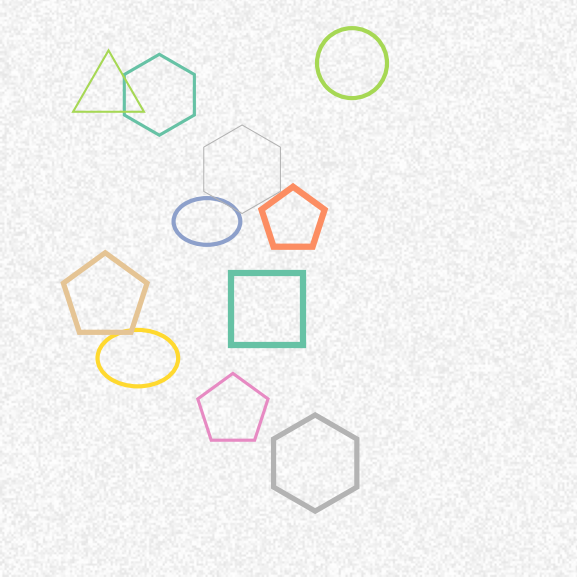[{"shape": "hexagon", "thickness": 1.5, "radius": 0.35, "center": [0.276, 0.835]}, {"shape": "square", "thickness": 3, "radius": 0.31, "center": [0.463, 0.464]}, {"shape": "pentagon", "thickness": 3, "radius": 0.29, "center": [0.507, 0.618]}, {"shape": "oval", "thickness": 2, "radius": 0.29, "center": [0.358, 0.616]}, {"shape": "pentagon", "thickness": 1.5, "radius": 0.32, "center": [0.403, 0.289]}, {"shape": "triangle", "thickness": 1, "radius": 0.35, "center": [0.188, 0.841]}, {"shape": "circle", "thickness": 2, "radius": 0.3, "center": [0.61, 0.89]}, {"shape": "oval", "thickness": 2, "radius": 0.35, "center": [0.239, 0.379]}, {"shape": "pentagon", "thickness": 2.5, "radius": 0.38, "center": [0.182, 0.485]}, {"shape": "hexagon", "thickness": 0.5, "radius": 0.38, "center": [0.419, 0.706]}, {"shape": "hexagon", "thickness": 2.5, "radius": 0.42, "center": [0.546, 0.197]}]